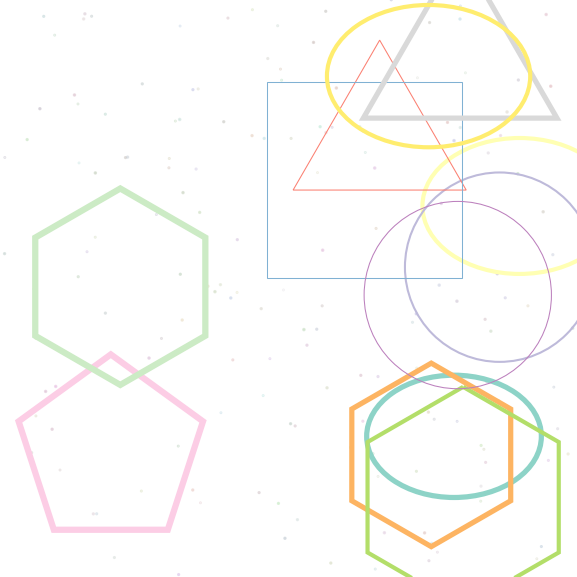[{"shape": "oval", "thickness": 2.5, "radius": 0.76, "center": [0.786, 0.244]}, {"shape": "oval", "thickness": 2, "radius": 0.84, "center": [0.9, 0.642]}, {"shape": "circle", "thickness": 1, "radius": 0.82, "center": [0.865, 0.537]}, {"shape": "triangle", "thickness": 0.5, "radius": 0.87, "center": [0.657, 0.757]}, {"shape": "square", "thickness": 0.5, "radius": 0.85, "center": [0.631, 0.687]}, {"shape": "hexagon", "thickness": 2.5, "radius": 0.79, "center": [0.747, 0.211]}, {"shape": "hexagon", "thickness": 2, "radius": 0.96, "center": [0.802, 0.138]}, {"shape": "pentagon", "thickness": 3, "radius": 0.84, "center": [0.192, 0.218]}, {"shape": "triangle", "thickness": 2.5, "radius": 0.97, "center": [0.797, 0.891]}, {"shape": "circle", "thickness": 0.5, "radius": 0.81, "center": [0.793, 0.488]}, {"shape": "hexagon", "thickness": 3, "radius": 0.85, "center": [0.208, 0.503]}, {"shape": "oval", "thickness": 2, "radius": 0.88, "center": [0.742, 0.867]}]